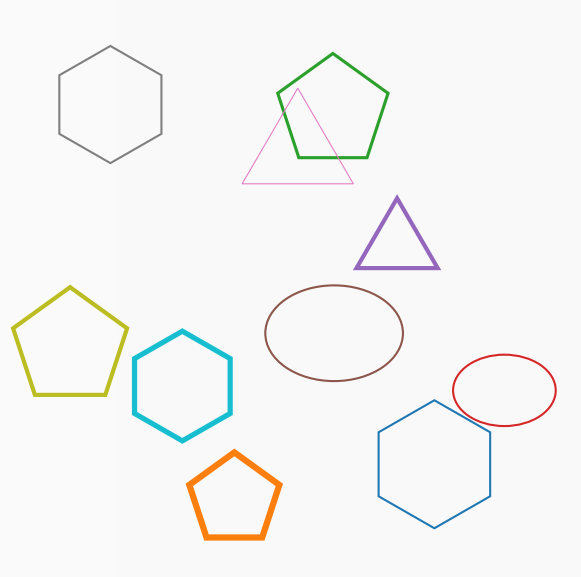[{"shape": "hexagon", "thickness": 1, "radius": 0.55, "center": [0.747, 0.195]}, {"shape": "pentagon", "thickness": 3, "radius": 0.41, "center": [0.403, 0.134]}, {"shape": "pentagon", "thickness": 1.5, "radius": 0.5, "center": [0.573, 0.807]}, {"shape": "oval", "thickness": 1, "radius": 0.44, "center": [0.868, 0.323]}, {"shape": "triangle", "thickness": 2, "radius": 0.4, "center": [0.683, 0.575]}, {"shape": "oval", "thickness": 1, "radius": 0.59, "center": [0.575, 0.422]}, {"shape": "triangle", "thickness": 0.5, "radius": 0.55, "center": [0.512, 0.736]}, {"shape": "hexagon", "thickness": 1, "radius": 0.51, "center": [0.19, 0.818]}, {"shape": "pentagon", "thickness": 2, "radius": 0.52, "center": [0.121, 0.399]}, {"shape": "hexagon", "thickness": 2.5, "radius": 0.47, "center": [0.314, 0.331]}]